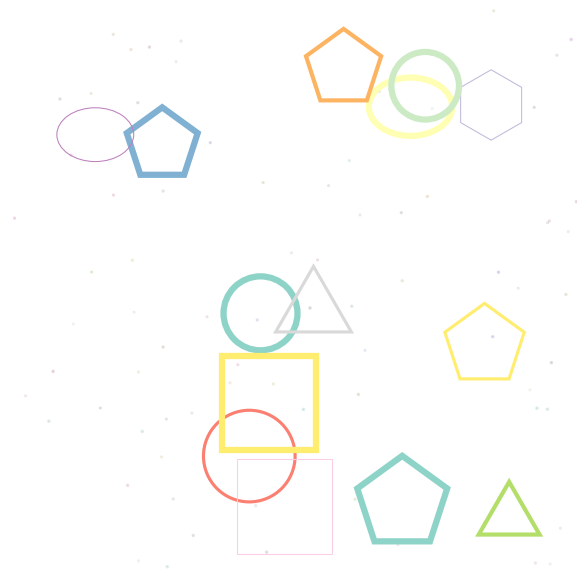[{"shape": "pentagon", "thickness": 3, "radius": 0.41, "center": [0.696, 0.128]}, {"shape": "circle", "thickness": 3, "radius": 0.32, "center": [0.451, 0.457]}, {"shape": "oval", "thickness": 3, "radius": 0.36, "center": [0.711, 0.814]}, {"shape": "hexagon", "thickness": 0.5, "radius": 0.3, "center": [0.85, 0.817]}, {"shape": "circle", "thickness": 1.5, "radius": 0.4, "center": [0.432, 0.209]}, {"shape": "pentagon", "thickness": 3, "radius": 0.32, "center": [0.281, 0.749]}, {"shape": "pentagon", "thickness": 2, "radius": 0.34, "center": [0.595, 0.881]}, {"shape": "triangle", "thickness": 2, "radius": 0.3, "center": [0.882, 0.104]}, {"shape": "square", "thickness": 0.5, "radius": 0.41, "center": [0.493, 0.122]}, {"shape": "triangle", "thickness": 1.5, "radius": 0.38, "center": [0.543, 0.462]}, {"shape": "oval", "thickness": 0.5, "radius": 0.33, "center": [0.165, 0.766]}, {"shape": "circle", "thickness": 3, "radius": 0.29, "center": [0.736, 0.851]}, {"shape": "pentagon", "thickness": 1.5, "radius": 0.36, "center": [0.839, 0.401]}, {"shape": "square", "thickness": 3, "radius": 0.41, "center": [0.466, 0.301]}]